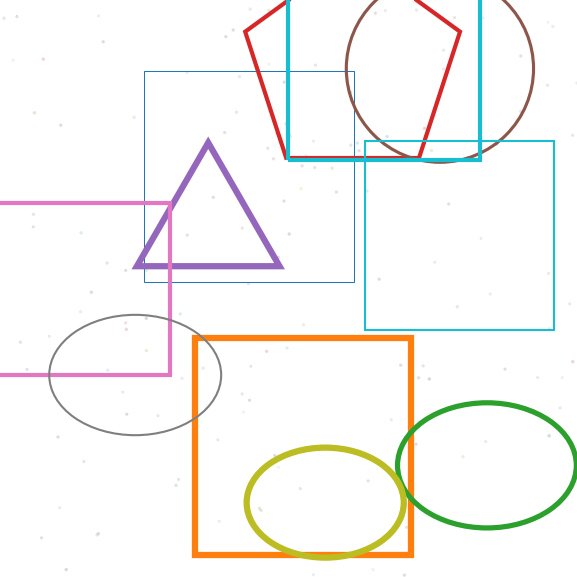[{"shape": "square", "thickness": 0.5, "radius": 0.91, "center": [0.432, 0.694]}, {"shape": "square", "thickness": 3, "radius": 0.94, "center": [0.525, 0.226]}, {"shape": "oval", "thickness": 2.5, "radius": 0.77, "center": [0.843, 0.193]}, {"shape": "pentagon", "thickness": 2, "radius": 0.98, "center": [0.611, 0.884]}, {"shape": "triangle", "thickness": 3, "radius": 0.71, "center": [0.361, 0.609]}, {"shape": "circle", "thickness": 1.5, "radius": 0.81, "center": [0.762, 0.88]}, {"shape": "square", "thickness": 2, "radius": 0.74, "center": [0.146, 0.499]}, {"shape": "oval", "thickness": 1, "radius": 0.74, "center": [0.234, 0.35]}, {"shape": "oval", "thickness": 3, "radius": 0.68, "center": [0.563, 0.129]}, {"shape": "square", "thickness": 1, "radius": 0.82, "center": [0.795, 0.592]}, {"shape": "square", "thickness": 2, "radius": 0.83, "center": [0.664, 0.888]}]